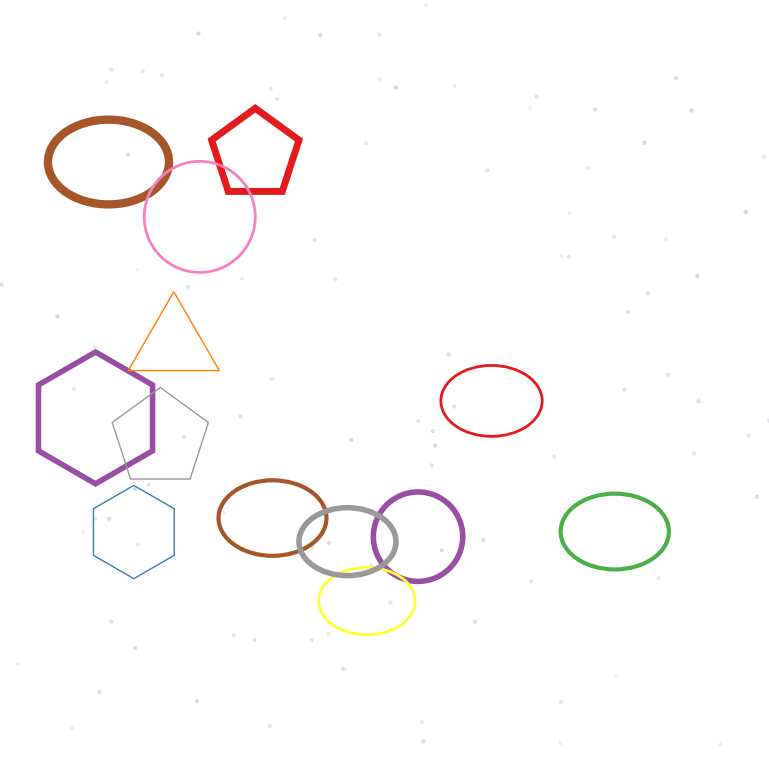[{"shape": "pentagon", "thickness": 2.5, "radius": 0.3, "center": [0.332, 0.8]}, {"shape": "oval", "thickness": 1, "radius": 0.33, "center": [0.638, 0.479]}, {"shape": "hexagon", "thickness": 0.5, "radius": 0.3, "center": [0.174, 0.309]}, {"shape": "oval", "thickness": 1.5, "radius": 0.35, "center": [0.798, 0.31]}, {"shape": "circle", "thickness": 2, "radius": 0.29, "center": [0.543, 0.303]}, {"shape": "hexagon", "thickness": 2, "radius": 0.43, "center": [0.124, 0.457]}, {"shape": "triangle", "thickness": 0.5, "radius": 0.34, "center": [0.226, 0.553]}, {"shape": "oval", "thickness": 1, "radius": 0.31, "center": [0.476, 0.219]}, {"shape": "oval", "thickness": 3, "radius": 0.39, "center": [0.141, 0.79]}, {"shape": "oval", "thickness": 1.5, "radius": 0.35, "center": [0.354, 0.327]}, {"shape": "circle", "thickness": 1, "radius": 0.36, "center": [0.259, 0.718]}, {"shape": "oval", "thickness": 2, "radius": 0.31, "center": [0.451, 0.297]}, {"shape": "pentagon", "thickness": 0.5, "radius": 0.33, "center": [0.208, 0.431]}]